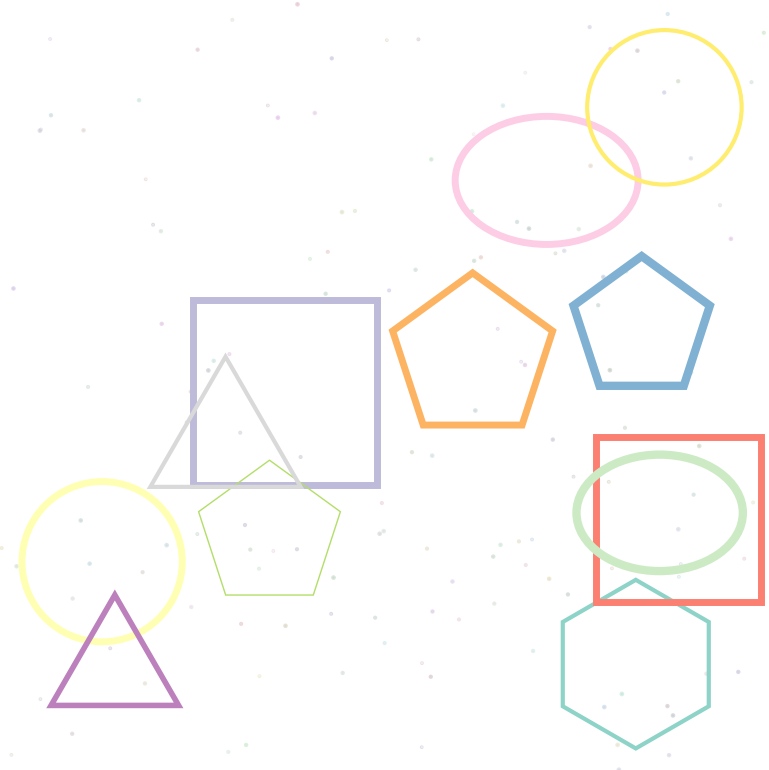[{"shape": "hexagon", "thickness": 1.5, "radius": 0.55, "center": [0.826, 0.137]}, {"shape": "circle", "thickness": 2.5, "radius": 0.52, "center": [0.133, 0.271]}, {"shape": "square", "thickness": 2.5, "radius": 0.6, "center": [0.37, 0.49]}, {"shape": "square", "thickness": 2.5, "radius": 0.54, "center": [0.881, 0.325]}, {"shape": "pentagon", "thickness": 3, "radius": 0.47, "center": [0.833, 0.574]}, {"shape": "pentagon", "thickness": 2.5, "radius": 0.55, "center": [0.614, 0.536]}, {"shape": "pentagon", "thickness": 0.5, "radius": 0.48, "center": [0.35, 0.306]}, {"shape": "oval", "thickness": 2.5, "radius": 0.59, "center": [0.71, 0.766]}, {"shape": "triangle", "thickness": 1.5, "radius": 0.56, "center": [0.293, 0.424]}, {"shape": "triangle", "thickness": 2, "radius": 0.48, "center": [0.149, 0.132]}, {"shape": "oval", "thickness": 3, "radius": 0.54, "center": [0.857, 0.334]}, {"shape": "circle", "thickness": 1.5, "radius": 0.5, "center": [0.863, 0.861]}]